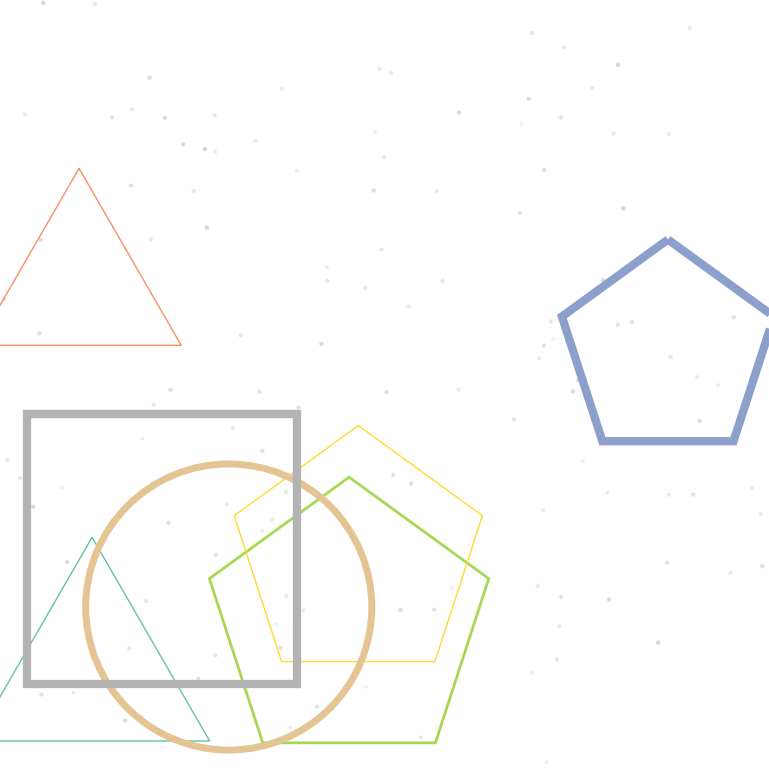[{"shape": "triangle", "thickness": 0.5, "radius": 0.88, "center": [0.12, 0.126]}, {"shape": "triangle", "thickness": 0.5, "radius": 0.77, "center": [0.103, 0.628]}, {"shape": "pentagon", "thickness": 3, "radius": 0.72, "center": [0.867, 0.544]}, {"shape": "pentagon", "thickness": 1, "radius": 0.95, "center": [0.453, 0.19]}, {"shape": "pentagon", "thickness": 0.5, "radius": 0.85, "center": [0.465, 0.278]}, {"shape": "circle", "thickness": 2.5, "radius": 0.93, "center": [0.297, 0.212]}, {"shape": "square", "thickness": 3, "radius": 0.88, "center": [0.211, 0.287]}]